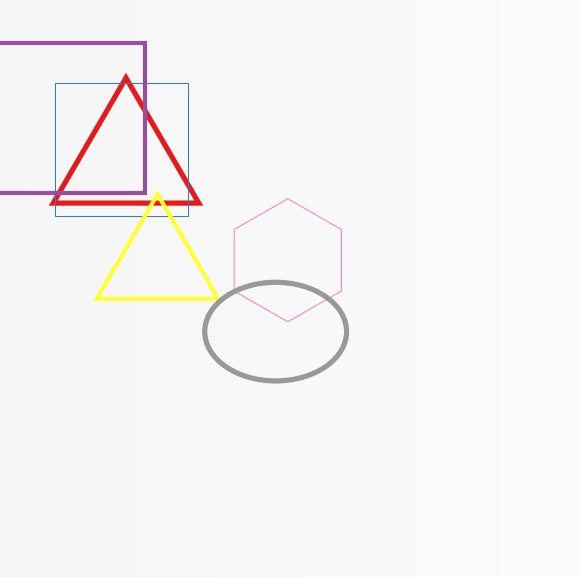[{"shape": "triangle", "thickness": 2.5, "radius": 0.72, "center": [0.217, 0.72]}, {"shape": "square", "thickness": 0.5, "radius": 0.58, "center": [0.209, 0.74]}, {"shape": "square", "thickness": 2, "radius": 0.65, "center": [0.119, 0.795]}, {"shape": "triangle", "thickness": 2, "radius": 0.6, "center": [0.271, 0.542]}, {"shape": "hexagon", "thickness": 0.5, "radius": 0.53, "center": [0.495, 0.548]}, {"shape": "oval", "thickness": 2.5, "radius": 0.61, "center": [0.474, 0.425]}]